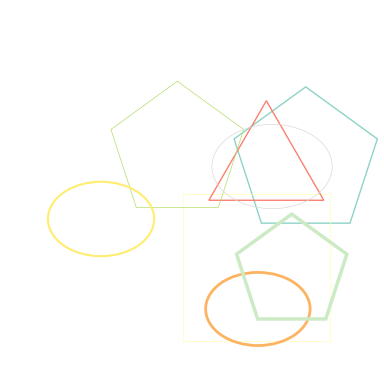[{"shape": "pentagon", "thickness": 1, "radius": 0.98, "center": [0.794, 0.579]}, {"shape": "square", "thickness": 0.5, "radius": 0.95, "center": [0.666, 0.306]}, {"shape": "triangle", "thickness": 1, "radius": 0.86, "center": [0.692, 0.566]}, {"shape": "oval", "thickness": 2, "radius": 0.68, "center": [0.67, 0.197]}, {"shape": "pentagon", "thickness": 0.5, "radius": 0.91, "center": [0.461, 0.608]}, {"shape": "oval", "thickness": 0.5, "radius": 0.78, "center": [0.707, 0.567]}, {"shape": "pentagon", "thickness": 2.5, "radius": 0.75, "center": [0.758, 0.293]}, {"shape": "oval", "thickness": 1.5, "radius": 0.69, "center": [0.262, 0.431]}]